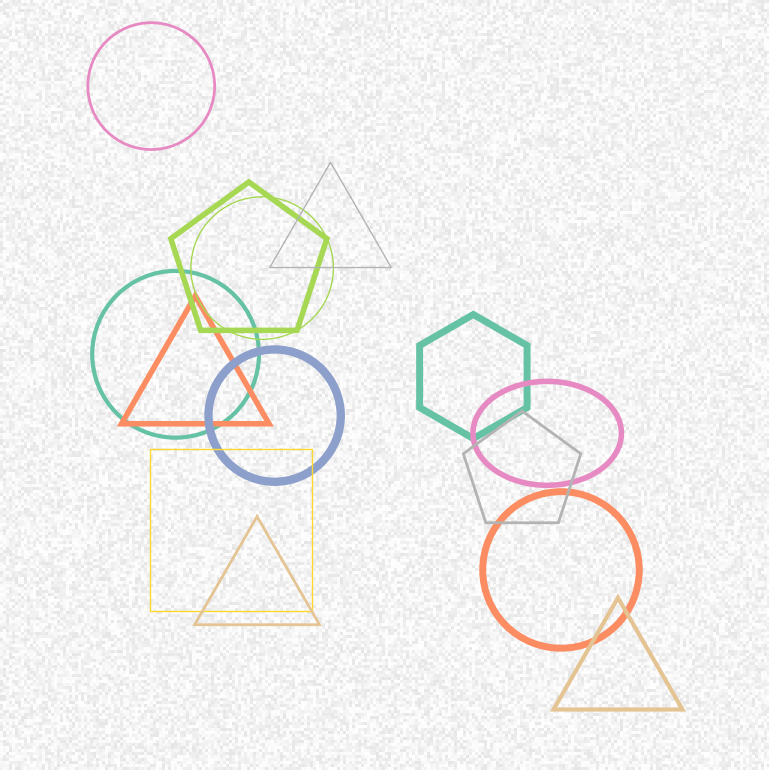[{"shape": "circle", "thickness": 1.5, "radius": 0.54, "center": [0.228, 0.54]}, {"shape": "hexagon", "thickness": 2.5, "radius": 0.4, "center": [0.615, 0.511]}, {"shape": "triangle", "thickness": 2, "radius": 0.55, "center": [0.254, 0.505]}, {"shape": "circle", "thickness": 2.5, "radius": 0.51, "center": [0.729, 0.26]}, {"shape": "circle", "thickness": 3, "radius": 0.43, "center": [0.357, 0.46]}, {"shape": "circle", "thickness": 1, "radius": 0.41, "center": [0.196, 0.888]}, {"shape": "oval", "thickness": 2, "radius": 0.48, "center": [0.711, 0.437]}, {"shape": "pentagon", "thickness": 2, "radius": 0.53, "center": [0.323, 0.657]}, {"shape": "circle", "thickness": 0.5, "radius": 0.46, "center": [0.34, 0.652]}, {"shape": "square", "thickness": 0.5, "radius": 0.52, "center": [0.3, 0.312]}, {"shape": "triangle", "thickness": 1.5, "radius": 0.48, "center": [0.803, 0.127]}, {"shape": "triangle", "thickness": 1, "radius": 0.47, "center": [0.334, 0.235]}, {"shape": "pentagon", "thickness": 1, "radius": 0.4, "center": [0.678, 0.386]}, {"shape": "triangle", "thickness": 0.5, "radius": 0.46, "center": [0.429, 0.698]}]